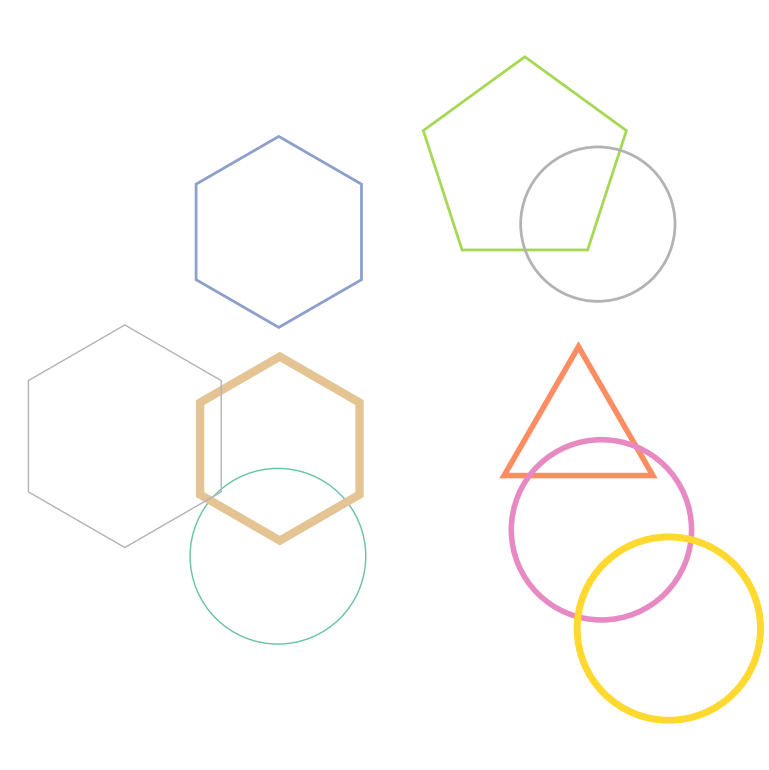[{"shape": "circle", "thickness": 0.5, "radius": 0.57, "center": [0.361, 0.278]}, {"shape": "triangle", "thickness": 2, "radius": 0.56, "center": [0.751, 0.438]}, {"shape": "hexagon", "thickness": 1, "radius": 0.62, "center": [0.362, 0.699]}, {"shape": "circle", "thickness": 2, "radius": 0.59, "center": [0.781, 0.312]}, {"shape": "pentagon", "thickness": 1, "radius": 0.69, "center": [0.682, 0.788]}, {"shape": "circle", "thickness": 2.5, "radius": 0.6, "center": [0.869, 0.184]}, {"shape": "hexagon", "thickness": 3, "radius": 0.6, "center": [0.363, 0.417]}, {"shape": "hexagon", "thickness": 0.5, "radius": 0.72, "center": [0.162, 0.433]}, {"shape": "circle", "thickness": 1, "radius": 0.5, "center": [0.776, 0.709]}]